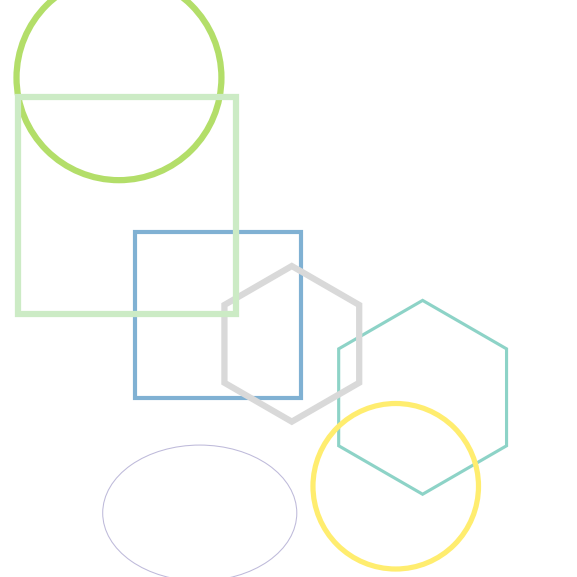[{"shape": "hexagon", "thickness": 1.5, "radius": 0.84, "center": [0.732, 0.311]}, {"shape": "oval", "thickness": 0.5, "radius": 0.84, "center": [0.346, 0.111]}, {"shape": "square", "thickness": 2, "radius": 0.72, "center": [0.378, 0.454]}, {"shape": "circle", "thickness": 3, "radius": 0.89, "center": [0.206, 0.865]}, {"shape": "hexagon", "thickness": 3, "radius": 0.67, "center": [0.505, 0.404]}, {"shape": "square", "thickness": 3, "radius": 0.94, "center": [0.22, 0.643]}, {"shape": "circle", "thickness": 2.5, "radius": 0.72, "center": [0.685, 0.157]}]